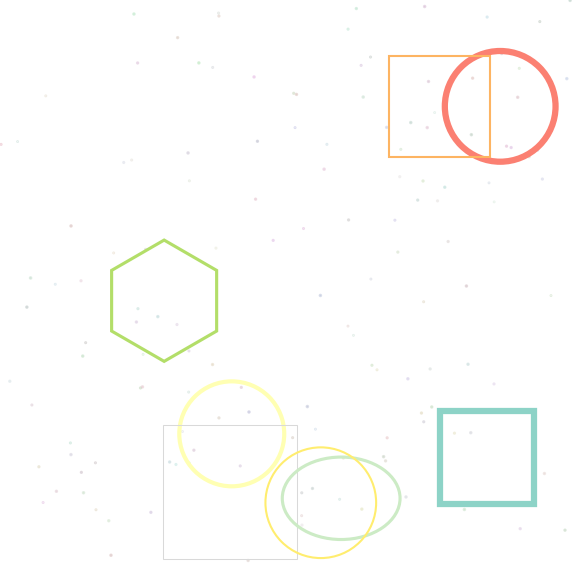[{"shape": "square", "thickness": 3, "radius": 0.4, "center": [0.843, 0.207]}, {"shape": "circle", "thickness": 2, "radius": 0.45, "center": [0.401, 0.248]}, {"shape": "circle", "thickness": 3, "radius": 0.48, "center": [0.866, 0.815]}, {"shape": "square", "thickness": 1, "radius": 0.44, "center": [0.761, 0.815]}, {"shape": "hexagon", "thickness": 1.5, "radius": 0.52, "center": [0.284, 0.478]}, {"shape": "square", "thickness": 0.5, "radius": 0.58, "center": [0.398, 0.147]}, {"shape": "oval", "thickness": 1.5, "radius": 0.51, "center": [0.591, 0.136]}, {"shape": "circle", "thickness": 1, "radius": 0.48, "center": [0.555, 0.129]}]